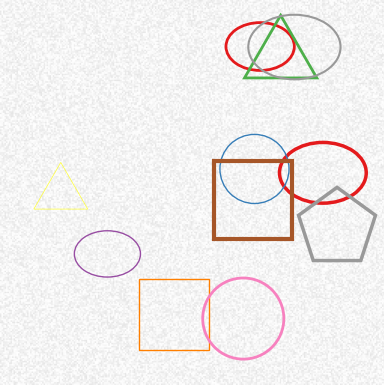[{"shape": "oval", "thickness": 2, "radius": 0.44, "center": [0.676, 0.879]}, {"shape": "oval", "thickness": 2.5, "radius": 0.56, "center": [0.839, 0.551]}, {"shape": "circle", "thickness": 1, "radius": 0.45, "center": [0.661, 0.561]}, {"shape": "triangle", "thickness": 2, "radius": 0.54, "center": [0.729, 0.852]}, {"shape": "oval", "thickness": 1, "radius": 0.43, "center": [0.279, 0.341]}, {"shape": "square", "thickness": 1, "radius": 0.46, "center": [0.452, 0.183]}, {"shape": "triangle", "thickness": 0.5, "radius": 0.4, "center": [0.158, 0.497]}, {"shape": "square", "thickness": 3, "radius": 0.51, "center": [0.657, 0.481]}, {"shape": "circle", "thickness": 2, "radius": 0.53, "center": [0.632, 0.173]}, {"shape": "pentagon", "thickness": 2.5, "radius": 0.53, "center": [0.875, 0.408]}, {"shape": "oval", "thickness": 1.5, "radius": 0.6, "center": [0.765, 0.878]}]